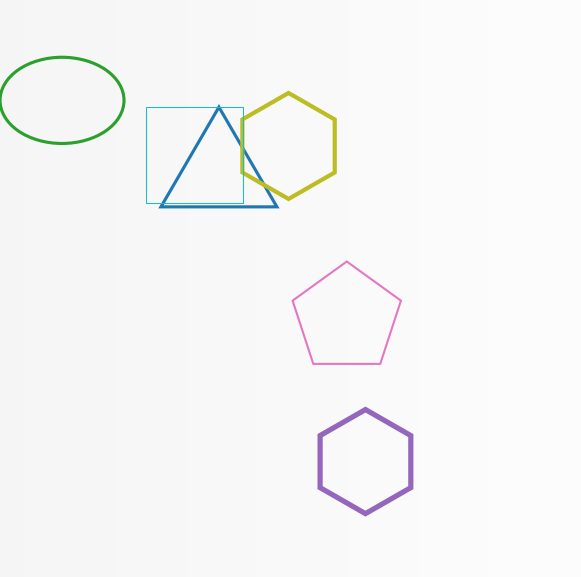[{"shape": "triangle", "thickness": 1.5, "radius": 0.58, "center": [0.377, 0.699]}, {"shape": "oval", "thickness": 1.5, "radius": 0.53, "center": [0.107, 0.825]}, {"shape": "hexagon", "thickness": 2.5, "radius": 0.45, "center": [0.629, 0.2]}, {"shape": "pentagon", "thickness": 1, "radius": 0.49, "center": [0.597, 0.448]}, {"shape": "hexagon", "thickness": 2, "radius": 0.46, "center": [0.496, 0.746]}, {"shape": "square", "thickness": 0.5, "radius": 0.42, "center": [0.335, 0.73]}]